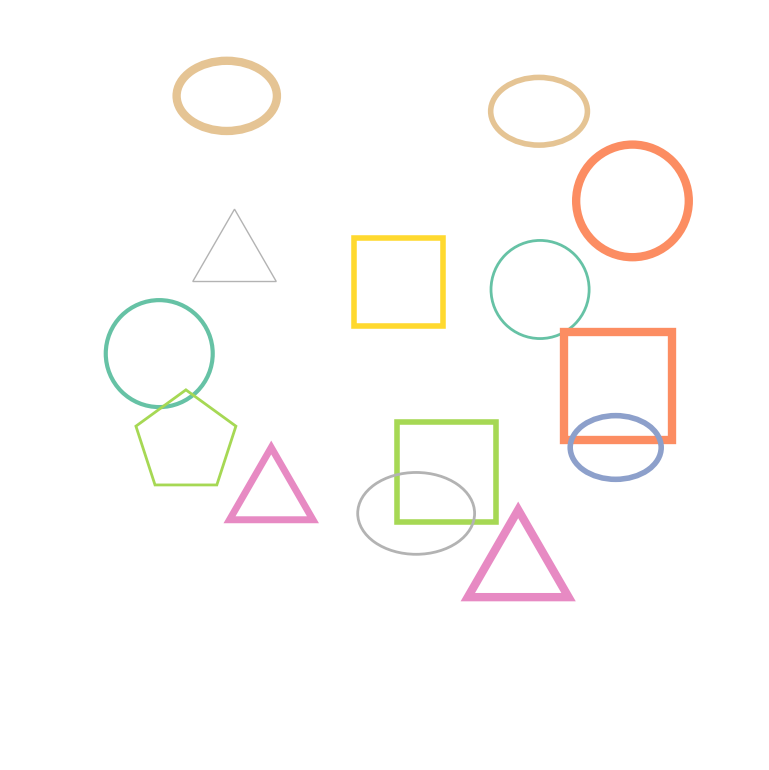[{"shape": "circle", "thickness": 1.5, "radius": 0.35, "center": [0.207, 0.541]}, {"shape": "circle", "thickness": 1, "radius": 0.32, "center": [0.701, 0.624]}, {"shape": "circle", "thickness": 3, "radius": 0.37, "center": [0.821, 0.739]}, {"shape": "square", "thickness": 3, "radius": 0.35, "center": [0.803, 0.499]}, {"shape": "oval", "thickness": 2, "radius": 0.3, "center": [0.8, 0.419]}, {"shape": "triangle", "thickness": 2.5, "radius": 0.31, "center": [0.352, 0.356]}, {"shape": "triangle", "thickness": 3, "radius": 0.38, "center": [0.673, 0.262]}, {"shape": "square", "thickness": 2, "radius": 0.32, "center": [0.58, 0.387]}, {"shape": "pentagon", "thickness": 1, "radius": 0.34, "center": [0.241, 0.425]}, {"shape": "square", "thickness": 2, "radius": 0.29, "center": [0.518, 0.634]}, {"shape": "oval", "thickness": 2, "radius": 0.31, "center": [0.7, 0.856]}, {"shape": "oval", "thickness": 3, "radius": 0.33, "center": [0.294, 0.875]}, {"shape": "oval", "thickness": 1, "radius": 0.38, "center": [0.54, 0.333]}, {"shape": "triangle", "thickness": 0.5, "radius": 0.31, "center": [0.305, 0.666]}]